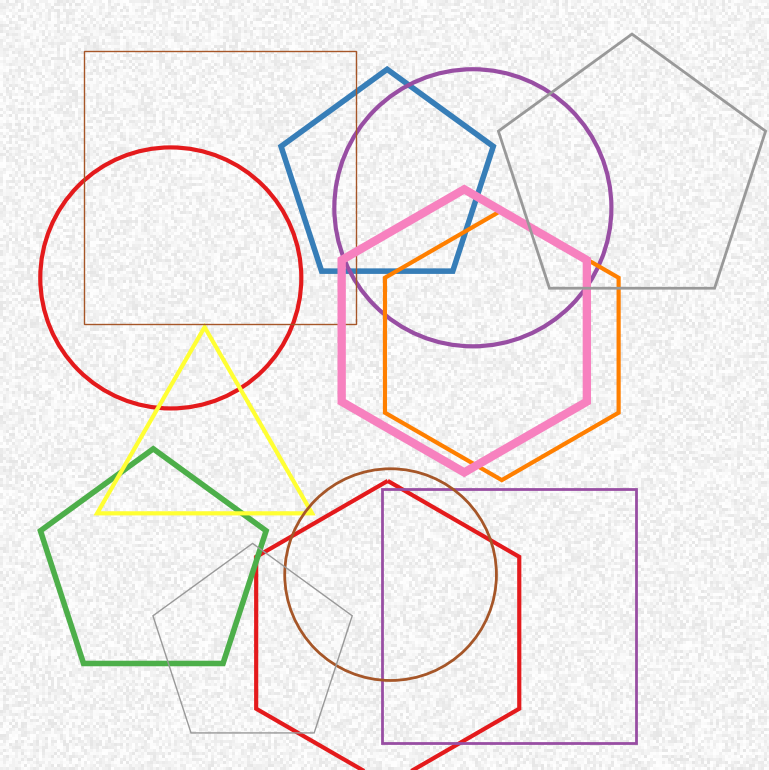[{"shape": "circle", "thickness": 1.5, "radius": 0.85, "center": [0.222, 0.639]}, {"shape": "hexagon", "thickness": 1.5, "radius": 0.99, "center": [0.504, 0.178]}, {"shape": "pentagon", "thickness": 2, "radius": 0.72, "center": [0.503, 0.765]}, {"shape": "pentagon", "thickness": 2, "radius": 0.77, "center": [0.199, 0.263]}, {"shape": "square", "thickness": 1, "radius": 0.83, "center": [0.661, 0.2]}, {"shape": "circle", "thickness": 1.5, "radius": 0.9, "center": [0.614, 0.73]}, {"shape": "hexagon", "thickness": 1.5, "radius": 0.88, "center": [0.652, 0.552]}, {"shape": "triangle", "thickness": 1.5, "radius": 0.81, "center": [0.266, 0.414]}, {"shape": "square", "thickness": 0.5, "radius": 0.89, "center": [0.286, 0.756]}, {"shape": "circle", "thickness": 1, "radius": 0.69, "center": [0.507, 0.254]}, {"shape": "hexagon", "thickness": 3, "radius": 0.92, "center": [0.603, 0.57]}, {"shape": "pentagon", "thickness": 1, "radius": 0.91, "center": [0.821, 0.773]}, {"shape": "pentagon", "thickness": 0.5, "radius": 0.68, "center": [0.328, 0.158]}]